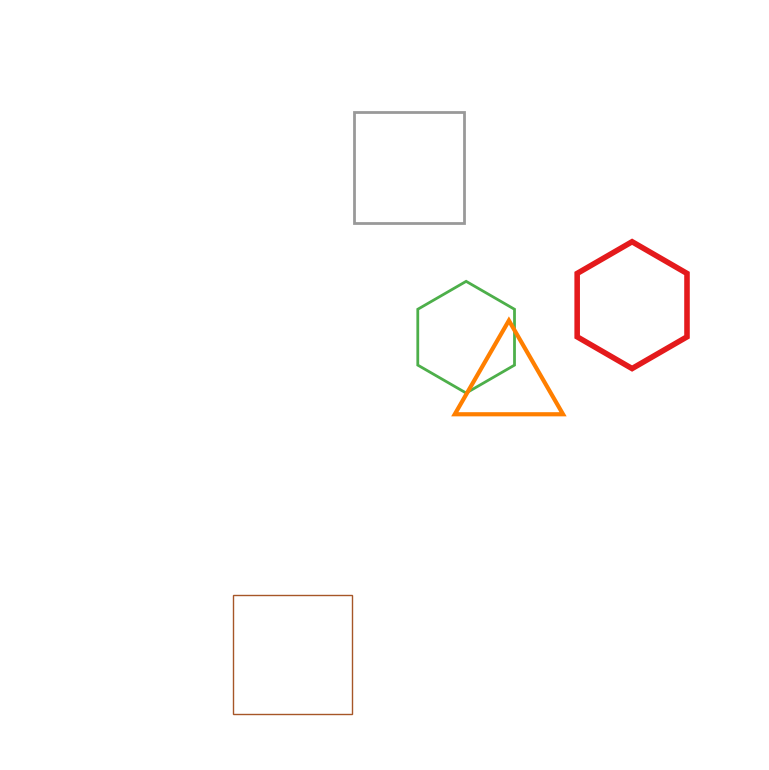[{"shape": "hexagon", "thickness": 2, "radius": 0.41, "center": [0.821, 0.604]}, {"shape": "hexagon", "thickness": 1, "radius": 0.36, "center": [0.605, 0.562]}, {"shape": "triangle", "thickness": 1.5, "radius": 0.41, "center": [0.661, 0.503]}, {"shape": "square", "thickness": 0.5, "radius": 0.39, "center": [0.38, 0.15]}, {"shape": "square", "thickness": 1, "radius": 0.36, "center": [0.531, 0.783]}]